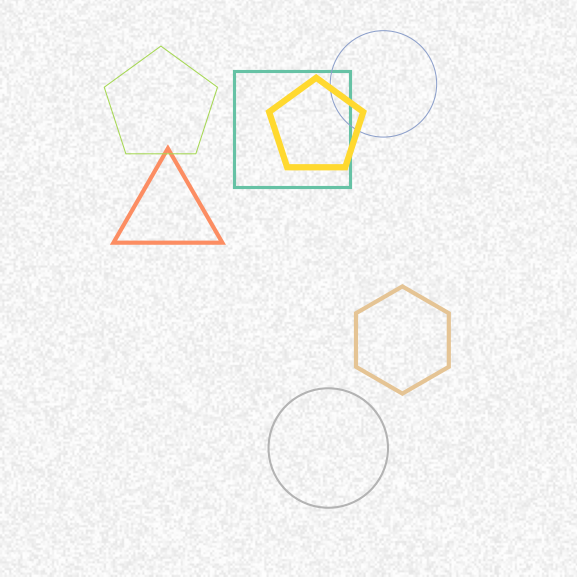[{"shape": "square", "thickness": 1.5, "radius": 0.5, "center": [0.506, 0.775]}, {"shape": "triangle", "thickness": 2, "radius": 0.54, "center": [0.291, 0.633]}, {"shape": "circle", "thickness": 0.5, "radius": 0.46, "center": [0.664, 0.854]}, {"shape": "pentagon", "thickness": 0.5, "radius": 0.52, "center": [0.279, 0.816]}, {"shape": "pentagon", "thickness": 3, "radius": 0.43, "center": [0.548, 0.779]}, {"shape": "hexagon", "thickness": 2, "radius": 0.46, "center": [0.697, 0.41]}, {"shape": "circle", "thickness": 1, "radius": 0.52, "center": [0.568, 0.223]}]